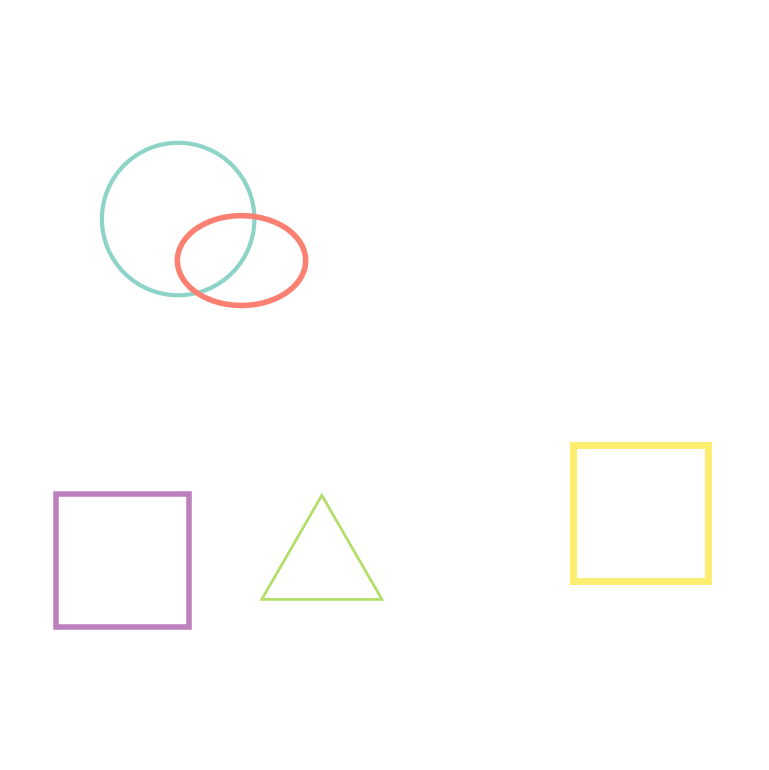[{"shape": "circle", "thickness": 1.5, "radius": 0.5, "center": [0.231, 0.716]}, {"shape": "oval", "thickness": 2, "radius": 0.42, "center": [0.314, 0.662]}, {"shape": "triangle", "thickness": 1, "radius": 0.45, "center": [0.418, 0.267]}, {"shape": "square", "thickness": 2, "radius": 0.43, "center": [0.159, 0.273]}, {"shape": "square", "thickness": 2.5, "radius": 0.44, "center": [0.832, 0.334]}]